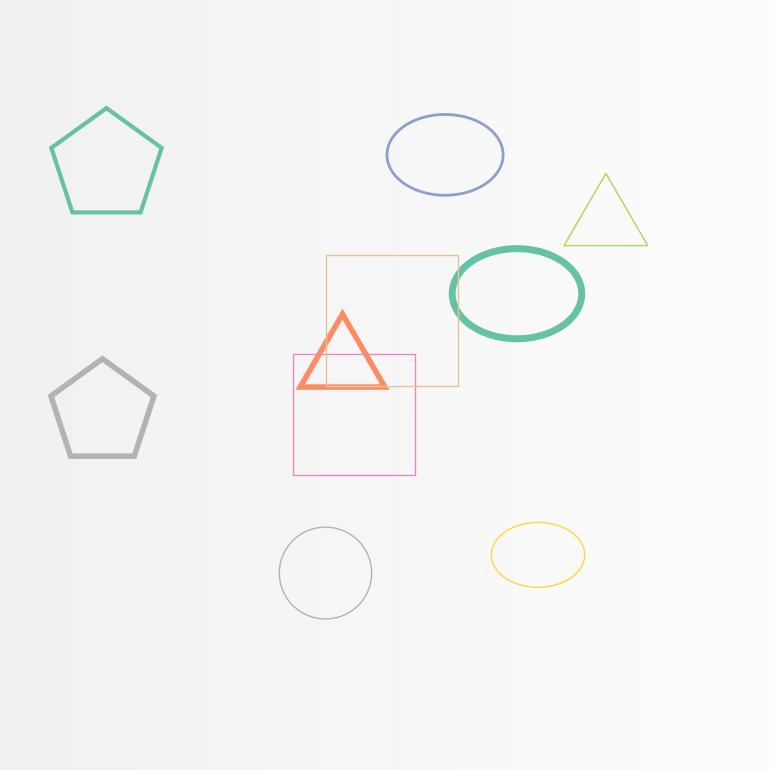[{"shape": "pentagon", "thickness": 1.5, "radius": 0.37, "center": [0.137, 0.785]}, {"shape": "oval", "thickness": 2.5, "radius": 0.42, "center": [0.667, 0.619]}, {"shape": "triangle", "thickness": 2, "radius": 0.32, "center": [0.442, 0.529]}, {"shape": "oval", "thickness": 1, "radius": 0.37, "center": [0.574, 0.799]}, {"shape": "square", "thickness": 0.5, "radius": 0.39, "center": [0.457, 0.462]}, {"shape": "triangle", "thickness": 0.5, "radius": 0.31, "center": [0.782, 0.712]}, {"shape": "oval", "thickness": 0.5, "radius": 0.3, "center": [0.694, 0.279]}, {"shape": "square", "thickness": 0.5, "radius": 0.43, "center": [0.506, 0.584]}, {"shape": "circle", "thickness": 0.5, "radius": 0.3, "center": [0.42, 0.256]}, {"shape": "pentagon", "thickness": 2, "radius": 0.35, "center": [0.132, 0.464]}]